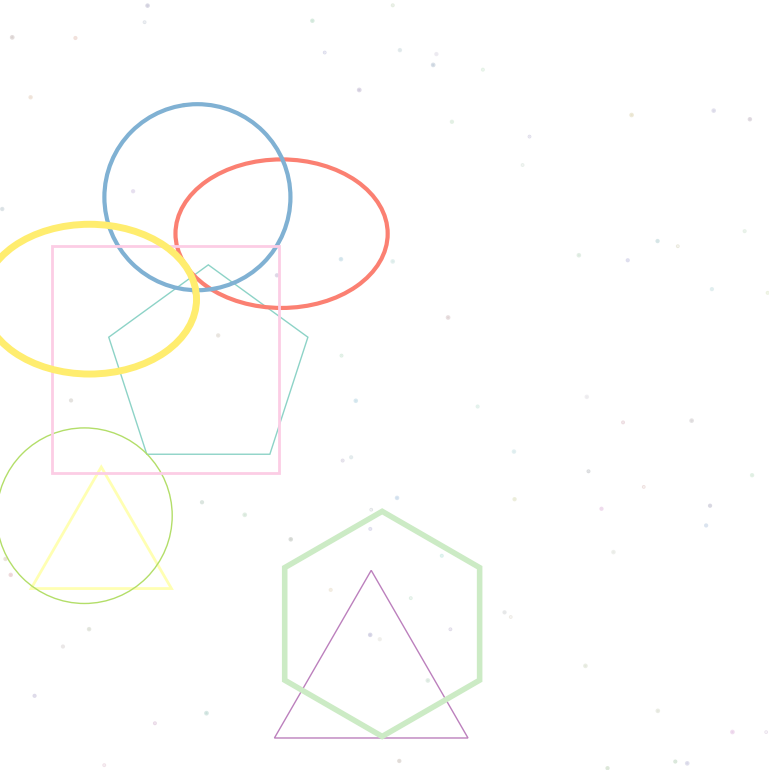[{"shape": "pentagon", "thickness": 0.5, "radius": 0.68, "center": [0.271, 0.52]}, {"shape": "triangle", "thickness": 1, "radius": 0.53, "center": [0.132, 0.288]}, {"shape": "oval", "thickness": 1.5, "radius": 0.69, "center": [0.366, 0.697]}, {"shape": "circle", "thickness": 1.5, "radius": 0.6, "center": [0.256, 0.744]}, {"shape": "circle", "thickness": 0.5, "radius": 0.57, "center": [0.11, 0.33]}, {"shape": "square", "thickness": 1, "radius": 0.74, "center": [0.215, 0.533]}, {"shape": "triangle", "thickness": 0.5, "radius": 0.73, "center": [0.482, 0.114]}, {"shape": "hexagon", "thickness": 2, "radius": 0.73, "center": [0.496, 0.19]}, {"shape": "oval", "thickness": 2.5, "radius": 0.69, "center": [0.116, 0.611]}]